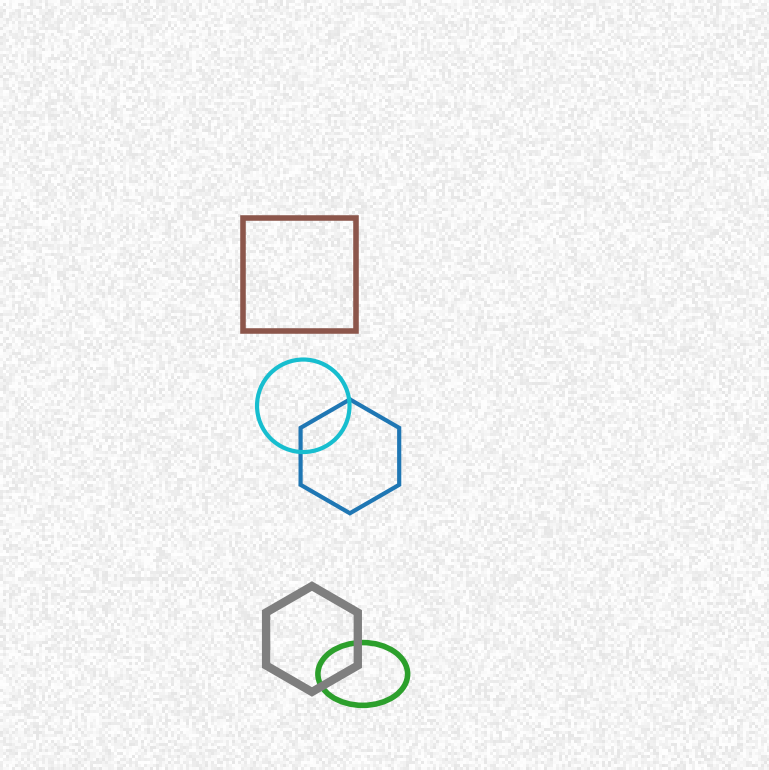[{"shape": "hexagon", "thickness": 1.5, "radius": 0.37, "center": [0.454, 0.407]}, {"shape": "oval", "thickness": 2, "radius": 0.29, "center": [0.471, 0.125]}, {"shape": "square", "thickness": 2, "radius": 0.37, "center": [0.389, 0.644]}, {"shape": "hexagon", "thickness": 3, "radius": 0.34, "center": [0.405, 0.17]}, {"shape": "circle", "thickness": 1.5, "radius": 0.3, "center": [0.394, 0.473]}]